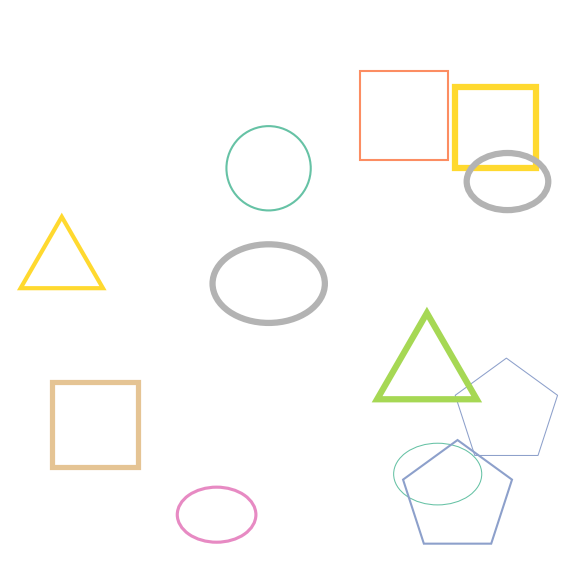[{"shape": "circle", "thickness": 1, "radius": 0.36, "center": [0.465, 0.708]}, {"shape": "oval", "thickness": 0.5, "radius": 0.38, "center": [0.758, 0.178]}, {"shape": "square", "thickness": 1, "radius": 0.38, "center": [0.699, 0.799]}, {"shape": "pentagon", "thickness": 0.5, "radius": 0.47, "center": [0.877, 0.286]}, {"shape": "pentagon", "thickness": 1, "radius": 0.5, "center": [0.792, 0.138]}, {"shape": "oval", "thickness": 1.5, "radius": 0.34, "center": [0.375, 0.108]}, {"shape": "triangle", "thickness": 3, "radius": 0.5, "center": [0.739, 0.358]}, {"shape": "square", "thickness": 3, "radius": 0.35, "center": [0.858, 0.778]}, {"shape": "triangle", "thickness": 2, "radius": 0.41, "center": [0.107, 0.541]}, {"shape": "square", "thickness": 2.5, "radius": 0.37, "center": [0.165, 0.264]}, {"shape": "oval", "thickness": 3, "radius": 0.35, "center": [0.879, 0.685]}, {"shape": "oval", "thickness": 3, "radius": 0.49, "center": [0.465, 0.508]}]